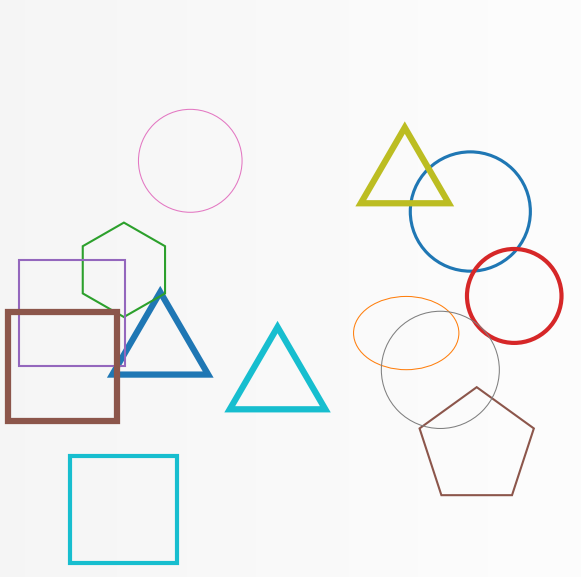[{"shape": "triangle", "thickness": 3, "radius": 0.48, "center": [0.276, 0.398]}, {"shape": "circle", "thickness": 1.5, "radius": 0.52, "center": [0.809, 0.633]}, {"shape": "oval", "thickness": 0.5, "radius": 0.45, "center": [0.699, 0.422]}, {"shape": "hexagon", "thickness": 1, "radius": 0.41, "center": [0.213, 0.532]}, {"shape": "circle", "thickness": 2, "radius": 0.41, "center": [0.885, 0.487]}, {"shape": "square", "thickness": 1, "radius": 0.46, "center": [0.124, 0.458]}, {"shape": "square", "thickness": 3, "radius": 0.47, "center": [0.107, 0.365]}, {"shape": "pentagon", "thickness": 1, "radius": 0.52, "center": [0.82, 0.225]}, {"shape": "circle", "thickness": 0.5, "radius": 0.45, "center": [0.327, 0.721]}, {"shape": "circle", "thickness": 0.5, "radius": 0.51, "center": [0.758, 0.359]}, {"shape": "triangle", "thickness": 3, "radius": 0.44, "center": [0.696, 0.691]}, {"shape": "square", "thickness": 2, "radius": 0.46, "center": [0.212, 0.117]}, {"shape": "triangle", "thickness": 3, "radius": 0.47, "center": [0.477, 0.338]}]